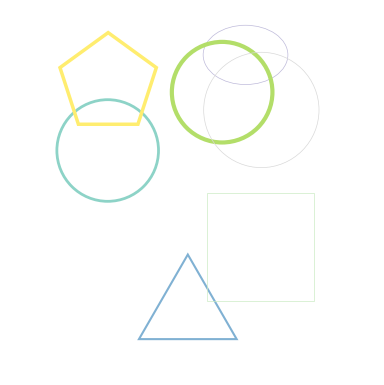[{"shape": "circle", "thickness": 2, "radius": 0.66, "center": [0.28, 0.609]}, {"shape": "oval", "thickness": 0.5, "radius": 0.55, "center": [0.638, 0.857]}, {"shape": "triangle", "thickness": 1.5, "radius": 0.73, "center": [0.488, 0.192]}, {"shape": "circle", "thickness": 3, "radius": 0.65, "center": [0.577, 0.761]}, {"shape": "circle", "thickness": 0.5, "radius": 0.75, "center": [0.679, 0.714]}, {"shape": "square", "thickness": 0.5, "radius": 0.7, "center": [0.678, 0.359]}, {"shape": "pentagon", "thickness": 2.5, "radius": 0.66, "center": [0.281, 0.784]}]